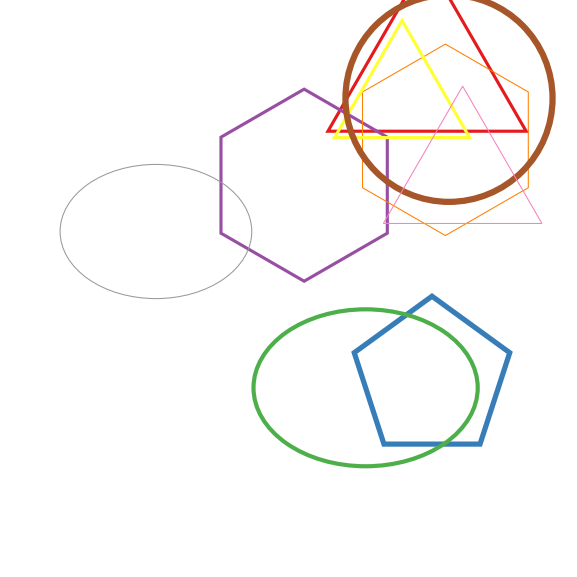[{"shape": "triangle", "thickness": 1.5, "radius": 0.99, "center": [0.739, 0.871]}, {"shape": "pentagon", "thickness": 2.5, "radius": 0.71, "center": [0.748, 0.345]}, {"shape": "oval", "thickness": 2, "radius": 0.97, "center": [0.633, 0.328]}, {"shape": "hexagon", "thickness": 1.5, "radius": 0.83, "center": [0.527, 0.678]}, {"shape": "hexagon", "thickness": 0.5, "radius": 0.83, "center": [0.771, 0.757]}, {"shape": "triangle", "thickness": 1.5, "radius": 0.68, "center": [0.696, 0.828]}, {"shape": "circle", "thickness": 3, "radius": 0.9, "center": [0.777, 0.829]}, {"shape": "triangle", "thickness": 0.5, "radius": 0.79, "center": [0.801, 0.691]}, {"shape": "oval", "thickness": 0.5, "radius": 0.83, "center": [0.27, 0.598]}]